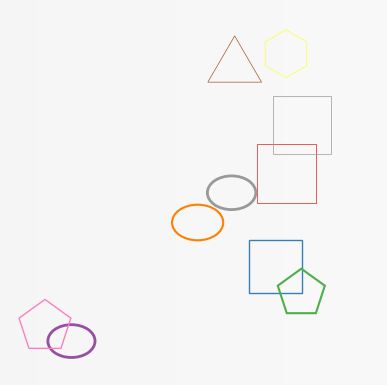[{"shape": "square", "thickness": 0.5, "radius": 0.38, "center": [0.739, 0.549]}, {"shape": "square", "thickness": 1, "radius": 0.34, "center": [0.711, 0.308]}, {"shape": "pentagon", "thickness": 1.5, "radius": 0.32, "center": [0.778, 0.238]}, {"shape": "oval", "thickness": 2, "radius": 0.3, "center": [0.184, 0.114]}, {"shape": "oval", "thickness": 1.5, "radius": 0.33, "center": [0.51, 0.422]}, {"shape": "hexagon", "thickness": 0.5, "radius": 0.31, "center": [0.738, 0.86]}, {"shape": "triangle", "thickness": 0.5, "radius": 0.4, "center": [0.606, 0.827]}, {"shape": "pentagon", "thickness": 1, "radius": 0.35, "center": [0.116, 0.152]}, {"shape": "square", "thickness": 0.5, "radius": 0.38, "center": [0.779, 0.676]}, {"shape": "oval", "thickness": 2, "radius": 0.31, "center": [0.598, 0.499]}]